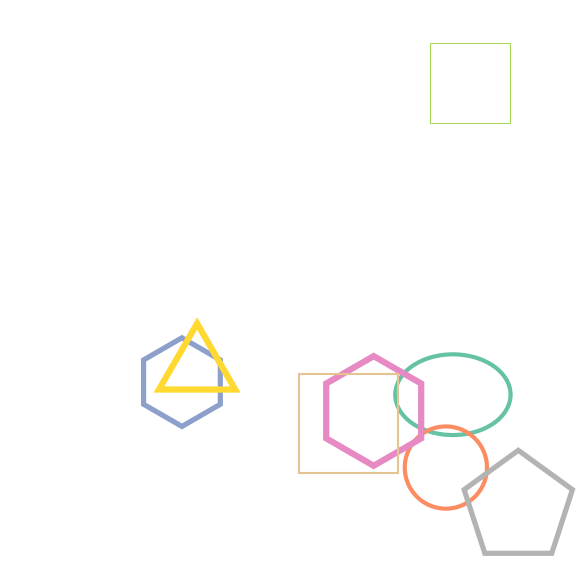[{"shape": "oval", "thickness": 2, "radius": 0.5, "center": [0.784, 0.316]}, {"shape": "circle", "thickness": 2, "radius": 0.36, "center": [0.772, 0.19]}, {"shape": "hexagon", "thickness": 2.5, "radius": 0.38, "center": [0.315, 0.337]}, {"shape": "hexagon", "thickness": 3, "radius": 0.47, "center": [0.647, 0.288]}, {"shape": "square", "thickness": 0.5, "radius": 0.34, "center": [0.814, 0.855]}, {"shape": "triangle", "thickness": 3, "radius": 0.38, "center": [0.341, 0.363]}, {"shape": "square", "thickness": 1, "radius": 0.43, "center": [0.603, 0.266]}, {"shape": "pentagon", "thickness": 2.5, "radius": 0.49, "center": [0.897, 0.121]}]